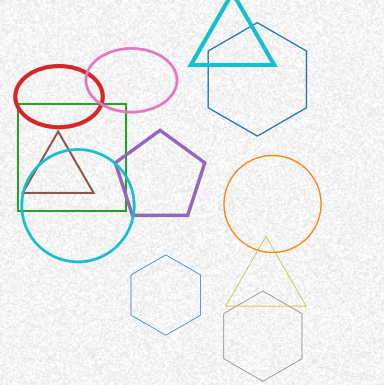[{"shape": "hexagon", "thickness": 0.5, "radius": 0.52, "center": [0.431, 0.234]}, {"shape": "hexagon", "thickness": 1, "radius": 0.74, "center": [0.668, 0.794]}, {"shape": "circle", "thickness": 1, "radius": 0.63, "center": [0.708, 0.47]}, {"shape": "square", "thickness": 1.5, "radius": 0.7, "center": [0.187, 0.59]}, {"shape": "oval", "thickness": 3, "radius": 0.57, "center": [0.153, 0.749]}, {"shape": "pentagon", "thickness": 2.5, "radius": 0.61, "center": [0.416, 0.539]}, {"shape": "triangle", "thickness": 1.5, "radius": 0.53, "center": [0.151, 0.552]}, {"shape": "oval", "thickness": 2, "radius": 0.59, "center": [0.341, 0.791]}, {"shape": "hexagon", "thickness": 0.5, "radius": 0.59, "center": [0.683, 0.127]}, {"shape": "triangle", "thickness": 0.5, "radius": 0.6, "center": [0.691, 0.265]}, {"shape": "circle", "thickness": 2, "radius": 0.73, "center": [0.203, 0.466]}, {"shape": "triangle", "thickness": 3, "radius": 0.63, "center": [0.604, 0.894]}]